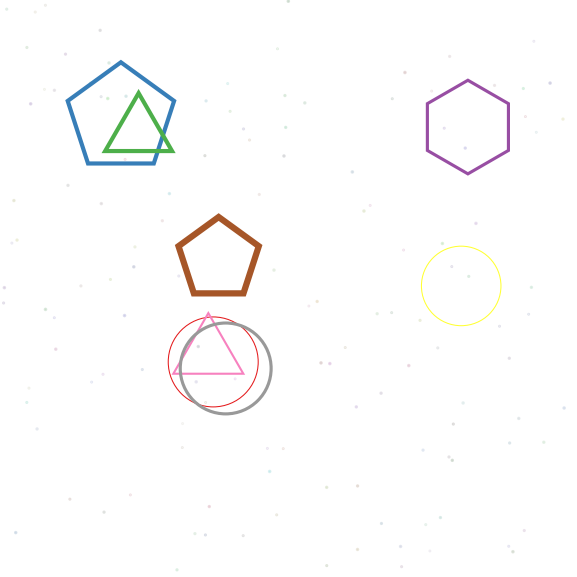[{"shape": "circle", "thickness": 0.5, "radius": 0.39, "center": [0.369, 0.372]}, {"shape": "pentagon", "thickness": 2, "radius": 0.48, "center": [0.209, 0.794]}, {"shape": "triangle", "thickness": 2, "radius": 0.33, "center": [0.24, 0.771]}, {"shape": "hexagon", "thickness": 1.5, "radius": 0.41, "center": [0.81, 0.779]}, {"shape": "circle", "thickness": 0.5, "radius": 0.34, "center": [0.799, 0.504]}, {"shape": "pentagon", "thickness": 3, "radius": 0.37, "center": [0.379, 0.55]}, {"shape": "triangle", "thickness": 1, "radius": 0.35, "center": [0.361, 0.387]}, {"shape": "circle", "thickness": 1.5, "radius": 0.39, "center": [0.391, 0.361]}]